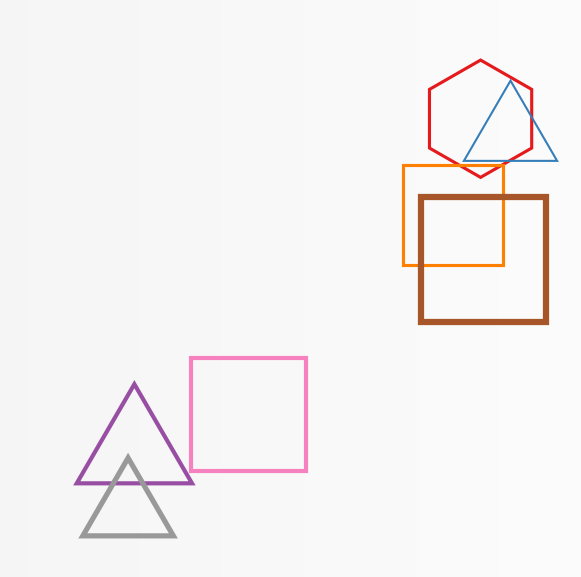[{"shape": "hexagon", "thickness": 1.5, "radius": 0.51, "center": [0.827, 0.794]}, {"shape": "triangle", "thickness": 1, "radius": 0.46, "center": [0.878, 0.767]}, {"shape": "triangle", "thickness": 2, "radius": 0.57, "center": [0.231, 0.219]}, {"shape": "square", "thickness": 1.5, "radius": 0.43, "center": [0.78, 0.627]}, {"shape": "square", "thickness": 3, "radius": 0.54, "center": [0.832, 0.549]}, {"shape": "square", "thickness": 2, "radius": 0.49, "center": [0.428, 0.281]}, {"shape": "triangle", "thickness": 2.5, "radius": 0.45, "center": [0.22, 0.116]}]